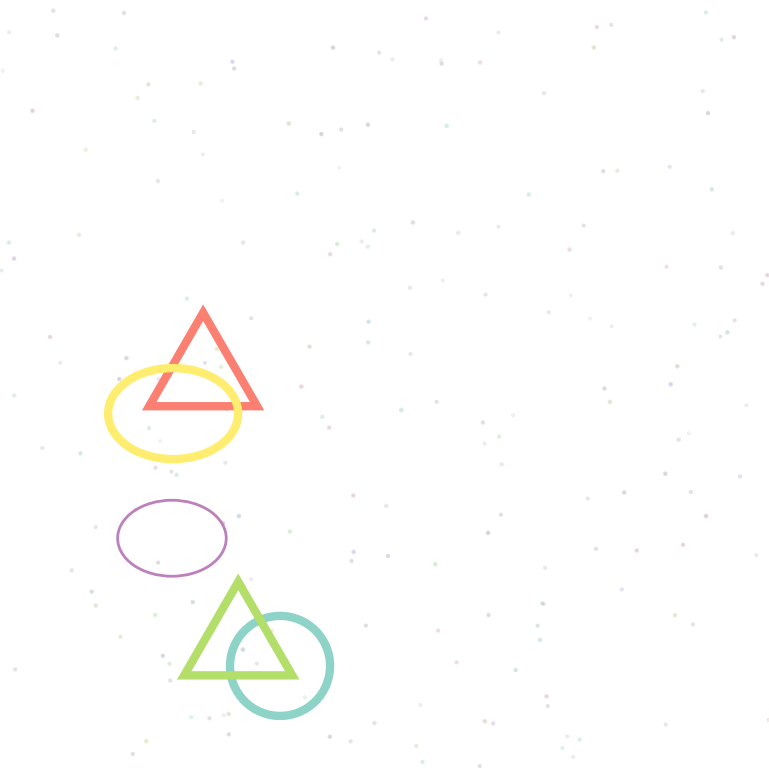[{"shape": "circle", "thickness": 3, "radius": 0.32, "center": [0.364, 0.135]}, {"shape": "triangle", "thickness": 3, "radius": 0.4, "center": [0.264, 0.513]}, {"shape": "triangle", "thickness": 3, "radius": 0.4, "center": [0.309, 0.163]}, {"shape": "oval", "thickness": 1, "radius": 0.35, "center": [0.223, 0.301]}, {"shape": "oval", "thickness": 3, "radius": 0.42, "center": [0.225, 0.463]}]